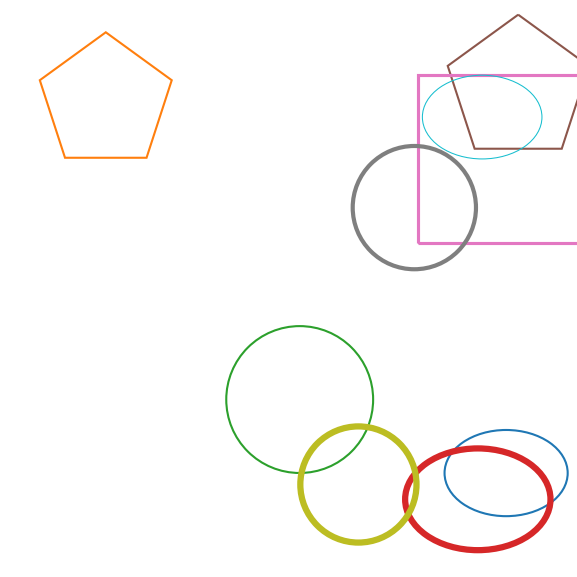[{"shape": "oval", "thickness": 1, "radius": 0.53, "center": [0.876, 0.18]}, {"shape": "pentagon", "thickness": 1, "radius": 0.6, "center": [0.183, 0.823]}, {"shape": "circle", "thickness": 1, "radius": 0.64, "center": [0.519, 0.307]}, {"shape": "oval", "thickness": 3, "radius": 0.63, "center": [0.827, 0.135]}, {"shape": "pentagon", "thickness": 1, "radius": 0.64, "center": [0.897, 0.845]}, {"shape": "square", "thickness": 1.5, "radius": 0.72, "center": [0.869, 0.724]}, {"shape": "circle", "thickness": 2, "radius": 0.53, "center": [0.717, 0.64]}, {"shape": "circle", "thickness": 3, "radius": 0.5, "center": [0.621, 0.16]}, {"shape": "oval", "thickness": 0.5, "radius": 0.52, "center": [0.835, 0.796]}]